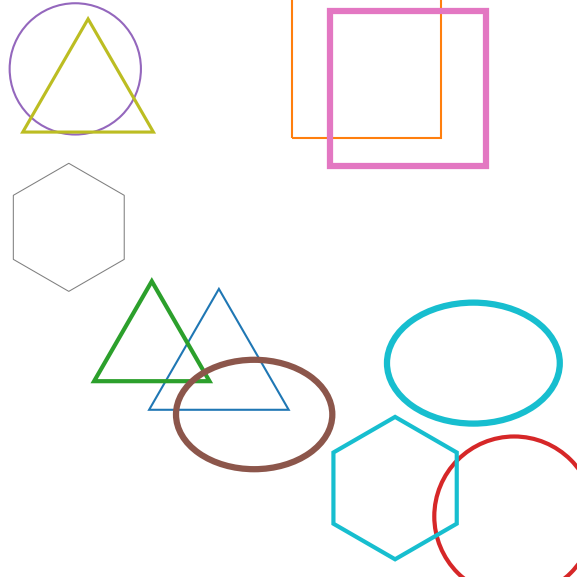[{"shape": "triangle", "thickness": 1, "radius": 0.7, "center": [0.379, 0.359]}, {"shape": "square", "thickness": 1, "radius": 0.64, "center": [0.634, 0.889]}, {"shape": "triangle", "thickness": 2, "radius": 0.58, "center": [0.263, 0.397]}, {"shape": "circle", "thickness": 2, "radius": 0.69, "center": [0.89, 0.105]}, {"shape": "circle", "thickness": 1, "radius": 0.57, "center": [0.13, 0.88]}, {"shape": "oval", "thickness": 3, "radius": 0.68, "center": [0.44, 0.281]}, {"shape": "square", "thickness": 3, "radius": 0.67, "center": [0.706, 0.846]}, {"shape": "hexagon", "thickness": 0.5, "radius": 0.55, "center": [0.119, 0.605]}, {"shape": "triangle", "thickness": 1.5, "radius": 0.65, "center": [0.153, 0.836]}, {"shape": "hexagon", "thickness": 2, "radius": 0.62, "center": [0.684, 0.154]}, {"shape": "oval", "thickness": 3, "radius": 0.75, "center": [0.82, 0.37]}]